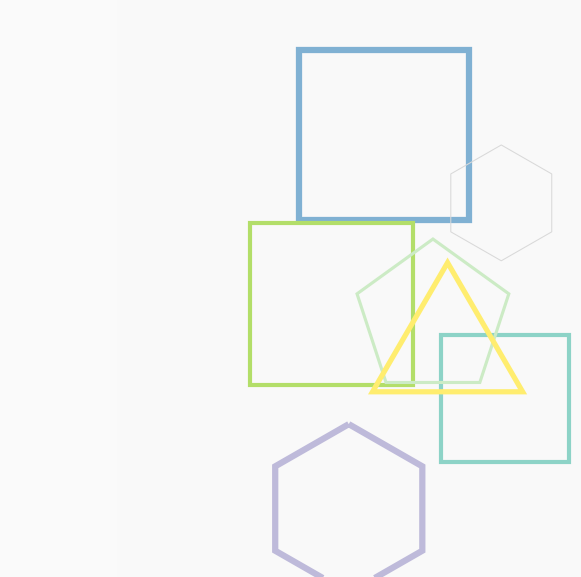[{"shape": "square", "thickness": 2, "radius": 0.55, "center": [0.869, 0.309]}, {"shape": "hexagon", "thickness": 3, "radius": 0.73, "center": [0.6, 0.119]}, {"shape": "square", "thickness": 3, "radius": 0.73, "center": [0.661, 0.765]}, {"shape": "square", "thickness": 2, "radius": 0.7, "center": [0.57, 0.473]}, {"shape": "hexagon", "thickness": 0.5, "radius": 0.5, "center": [0.862, 0.648]}, {"shape": "pentagon", "thickness": 1.5, "radius": 0.69, "center": [0.745, 0.448]}, {"shape": "triangle", "thickness": 2.5, "radius": 0.75, "center": [0.77, 0.395]}]